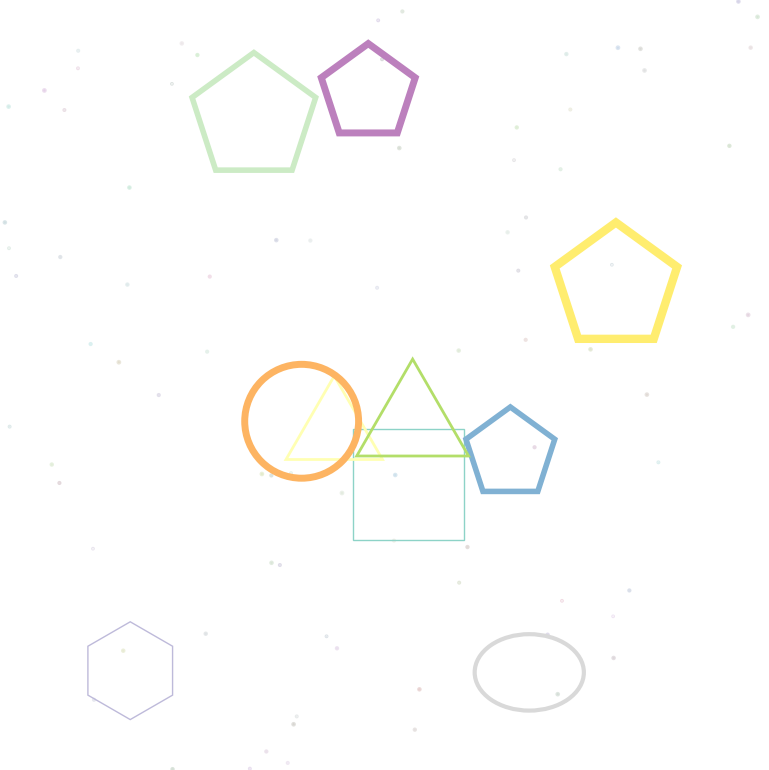[{"shape": "square", "thickness": 0.5, "radius": 0.36, "center": [0.531, 0.371]}, {"shape": "triangle", "thickness": 1, "radius": 0.36, "center": [0.434, 0.439]}, {"shape": "hexagon", "thickness": 0.5, "radius": 0.32, "center": [0.169, 0.129]}, {"shape": "pentagon", "thickness": 2, "radius": 0.3, "center": [0.663, 0.411]}, {"shape": "circle", "thickness": 2.5, "radius": 0.37, "center": [0.392, 0.453]}, {"shape": "triangle", "thickness": 1, "radius": 0.42, "center": [0.536, 0.45]}, {"shape": "oval", "thickness": 1.5, "radius": 0.35, "center": [0.687, 0.127]}, {"shape": "pentagon", "thickness": 2.5, "radius": 0.32, "center": [0.478, 0.879]}, {"shape": "pentagon", "thickness": 2, "radius": 0.42, "center": [0.33, 0.847]}, {"shape": "pentagon", "thickness": 3, "radius": 0.42, "center": [0.8, 0.628]}]